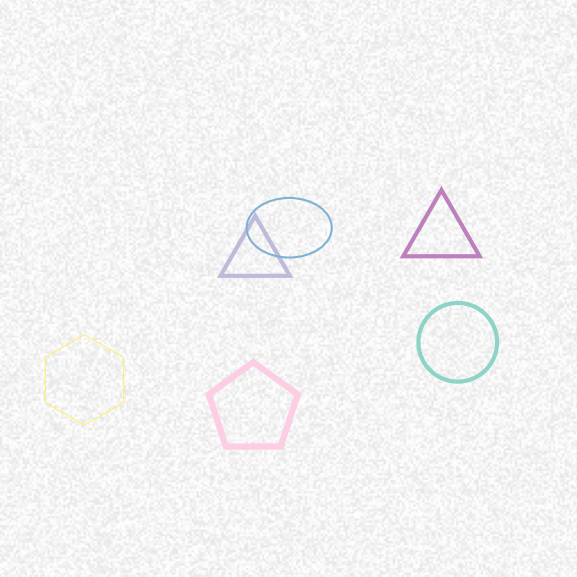[{"shape": "circle", "thickness": 2, "radius": 0.34, "center": [0.793, 0.406]}, {"shape": "triangle", "thickness": 2, "radius": 0.35, "center": [0.442, 0.556]}, {"shape": "oval", "thickness": 1, "radius": 0.37, "center": [0.501, 0.605]}, {"shape": "pentagon", "thickness": 3, "radius": 0.4, "center": [0.439, 0.291]}, {"shape": "triangle", "thickness": 2, "radius": 0.38, "center": [0.764, 0.594]}, {"shape": "hexagon", "thickness": 0.5, "radius": 0.39, "center": [0.146, 0.341]}]